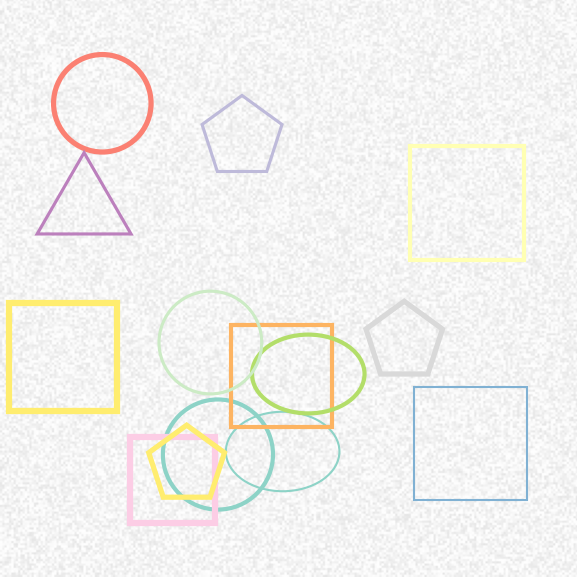[{"shape": "oval", "thickness": 1, "radius": 0.49, "center": [0.489, 0.217]}, {"shape": "circle", "thickness": 2, "radius": 0.48, "center": [0.377, 0.212]}, {"shape": "square", "thickness": 2, "radius": 0.49, "center": [0.809, 0.648]}, {"shape": "pentagon", "thickness": 1.5, "radius": 0.36, "center": [0.419, 0.761]}, {"shape": "circle", "thickness": 2.5, "radius": 0.42, "center": [0.177, 0.82]}, {"shape": "square", "thickness": 1, "radius": 0.49, "center": [0.815, 0.231]}, {"shape": "square", "thickness": 2, "radius": 0.44, "center": [0.487, 0.348]}, {"shape": "oval", "thickness": 2, "radius": 0.49, "center": [0.534, 0.352]}, {"shape": "square", "thickness": 3, "radius": 0.37, "center": [0.299, 0.168]}, {"shape": "pentagon", "thickness": 2.5, "radius": 0.35, "center": [0.7, 0.408]}, {"shape": "triangle", "thickness": 1.5, "radius": 0.47, "center": [0.146, 0.641]}, {"shape": "circle", "thickness": 1.5, "radius": 0.44, "center": [0.364, 0.406]}, {"shape": "pentagon", "thickness": 2.5, "radius": 0.34, "center": [0.323, 0.194]}, {"shape": "square", "thickness": 3, "radius": 0.47, "center": [0.109, 0.381]}]